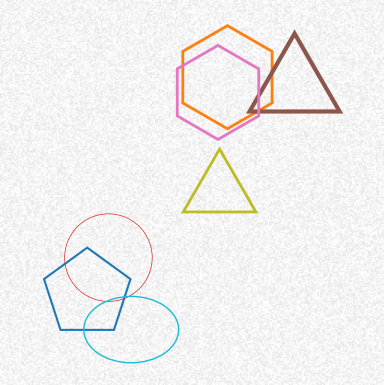[{"shape": "pentagon", "thickness": 1.5, "radius": 0.59, "center": [0.227, 0.239]}, {"shape": "hexagon", "thickness": 2, "radius": 0.67, "center": [0.591, 0.799]}, {"shape": "circle", "thickness": 0.5, "radius": 0.57, "center": [0.282, 0.331]}, {"shape": "triangle", "thickness": 3, "radius": 0.68, "center": [0.765, 0.778]}, {"shape": "hexagon", "thickness": 2, "radius": 0.61, "center": [0.566, 0.76]}, {"shape": "triangle", "thickness": 2, "radius": 0.54, "center": [0.57, 0.504]}, {"shape": "oval", "thickness": 1, "radius": 0.62, "center": [0.341, 0.144]}]